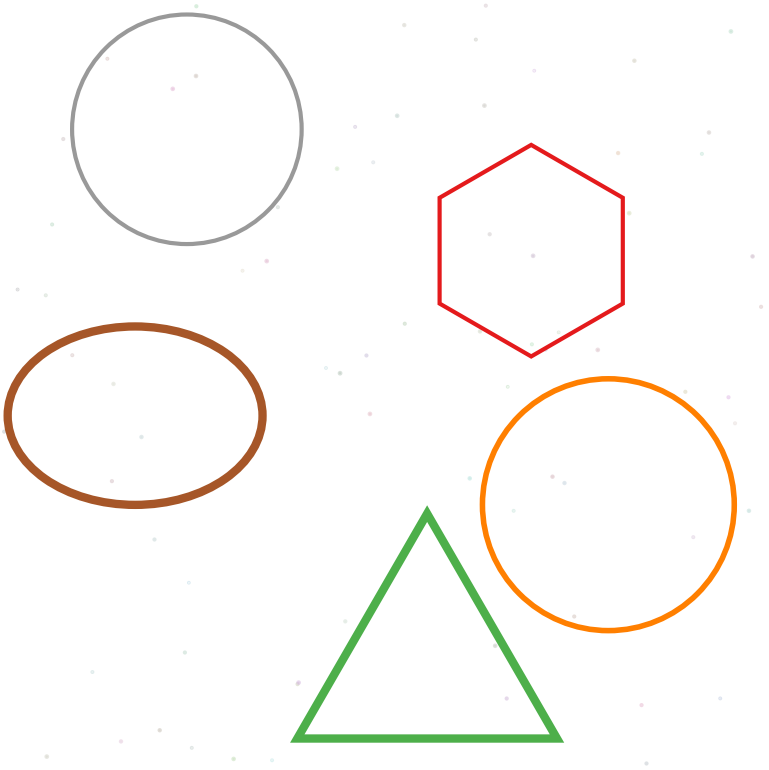[{"shape": "hexagon", "thickness": 1.5, "radius": 0.69, "center": [0.69, 0.674]}, {"shape": "triangle", "thickness": 3, "radius": 0.97, "center": [0.555, 0.138]}, {"shape": "circle", "thickness": 2, "radius": 0.82, "center": [0.79, 0.345]}, {"shape": "oval", "thickness": 3, "radius": 0.83, "center": [0.175, 0.46]}, {"shape": "circle", "thickness": 1.5, "radius": 0.75, "center": [0.243, 0.832]}]